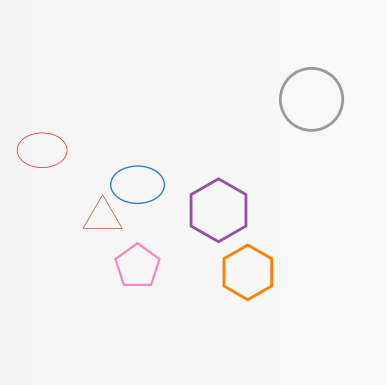[{"shape": "oval", "thickness": 0.5, "radius": 0.32, "center": [0.109, 0.61]}, {"shape": "oval", "thickness": 1, "radius": 0.35, "center": [0.355, 0.52]}, {"shape": "hexagon", "thickness": 2, "radius": 0.41, "center": [0.564, 0.454]}, {"shape": "hexagon", "thickness": 2, "radius": 0.36, "center": [0.639, 0.293]}, {"shape": "triangle", "thickness": 0.5, "radius": 0.29, "center": [0.265, 0.436]}, {"shape": "pentagon", "thickness": 1.5, "radius": 0.3, "center": [0.355, 0.308]}, {"shape": "circle", "thickness": 2, "radius": 0.4, "center": [0.804, 0.742]}]